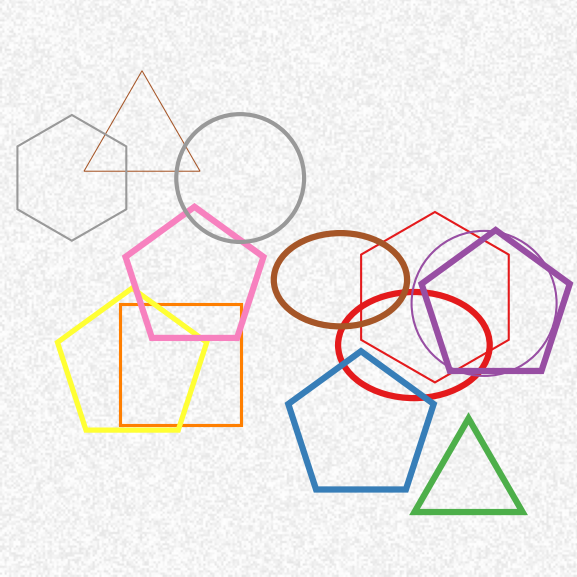[{"shape": "hexagon", "thickness": 1, "radius": 0.74, "center": [0.753, 0.484]}, {"shape": "oval", "thickness": 3, "radius": 0.66, "center": [0.717, 0.402]}, {"shape": "pentagon", "thickness": 3, "radius": 0.66, "center": [0.625, 0.259]}, {"shape": "triangle", "thickness": 3, "radius": 0.54, "center": [0.811, 0.167]}, {"shape": "circle", "thickness": 1, "radius": 0.63, "center": [0.838, 0.474]}, {"shape": "pentagon", "thickness": 3, "radius": 0.67, "center": [0.858, 0.466]}, {"shape": "square", "thickness": 1.5, "radius": 0.52, "center": [0.313, 0.368]}, {"shape": "pentagon", "thickness": 2.5, "radius": 0.68, "center": [0.229, 0.364]}, {"shape": "oval", "thickness": 3, "radius": 0.58, "center": [0.589, 0.515]}, {"shape": "triangle", "thickness": 0.5, "radius": 0.58, "center": [0.246, 0.761]}, {"shape": "pentagon", "thickness": 3, "radius": 0.63, "center": [0.337, 0.516]}, {"shape": "circle", "thickness": 2, "radius": 0.55, "center": [0.416, 0.691]}, {"shape": "hexagon", "thickness": 1, "radius": 0.54, "center": [0.124, 0.691]}]